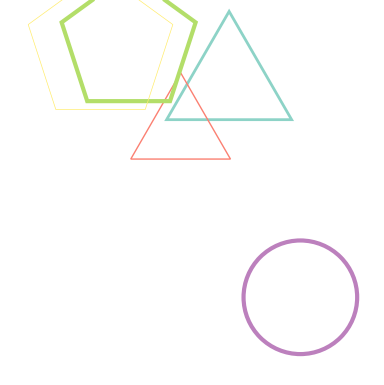[{"shape": "triangle", "thickness": 2, "radius": 0.94, "center": [0.595, 0.783]}, {"shape": "triangle", "thickness": 1, "radius": 0.75, "center": [0.469, 0.662]}, {"shape": "pentagon", "thickness": 3, "radius": 0.91, "center": [0.334, 0.885]}, {"shape": "circle", "thickness": 3, "radius": 0.74, "center": [0.78, 0.228]}, {"shape": "pentagon", "thickness": 0.5, "radius": 0.99, "center": [0.261, 0.875]}]